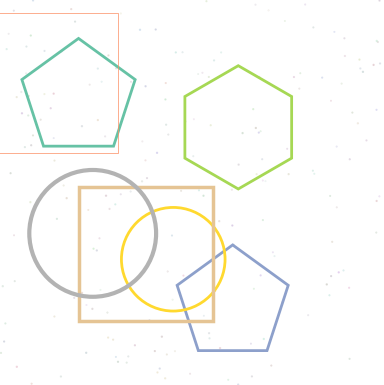[{"shape": "pentagon", "thickness": 2, "radius": 0.77, "center": [0.204, 0.745]}, {"shape": "square", "thickness": 0.5, "radius": 0.91, "center": [0.125, 0.784]}, {"shape": "pentagon", "thickness": 2, "radius": 0.76, "center": [0.604, 0.212]}, {"shape": "hexagon", "thickness": 2, "radius": 0.8, "center": [0.619, 0.669]}, {"shape": "circle", "thickness": 2, "radius": 0.67, "center": [0.45, 0.327]}, {"shape": "square", "thickness": 2.5, "radius": 0.87, "center": [0.379, 0.341]}, {"shape": "circle", "thickness": 3, "radius": 0.82, "center": [0.241, 0.394]}]